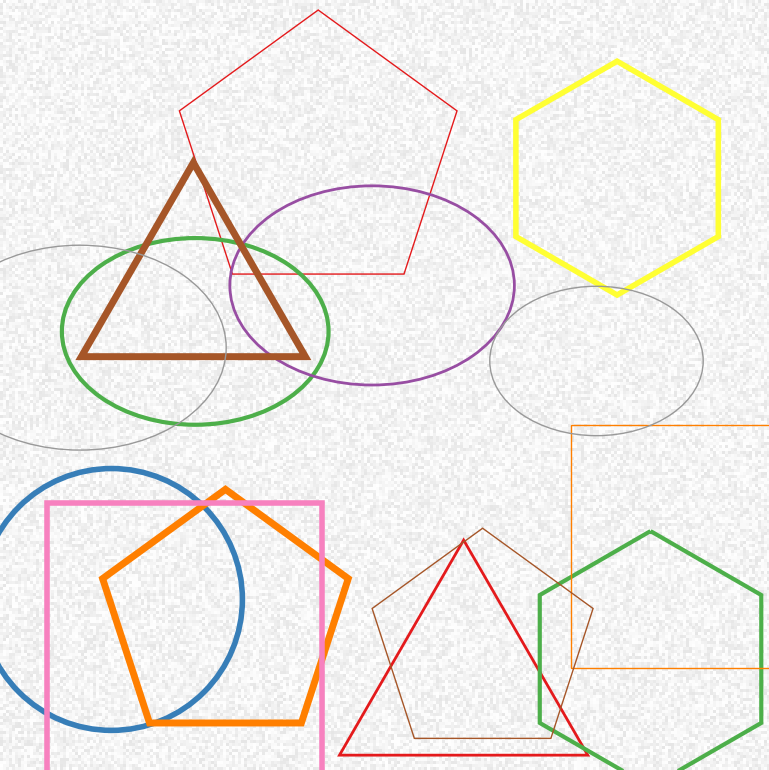[{"shape": "pentagon", "thickness": 0.5, "radius": 0.95, "center": [0.413, 0.797]}, {"shape": "triangle", "thickness": 1, "radius": 0.93, "center": [0.602, 0.112]}, {"shape": "circle", "thickness": 2, "radius": 0.85, "center": [0.145, 0.221]}, {"shape": "hexagon", "thickness": 1.5, "radius": 0.83, "center": [0.845, 0.144]}, {"shape": "oval", "thickness": 1.5, "radius": 0.87, "center": [0.254, 0.57]}, {"shape": "oval", "thickness": 1, "radius": 0.92, "center": [0.483, 0.629]}, {"shape": "pentagon", "thickness": 2.5, "radius": 0.84, "center": [0.293, 0.197]}, {"shape": "square", "thickness": 0.5, "radius": 0.79, "center": [0.898, 0.29]}, {"shape": "hexagon", "thickness": 2, "radius": 0.76, "center": [0.801, 0.769]}, {"shape": "triangle", "thickness": 2.5, "radius": 0.84, "center": [0.251, 0.621]}, {"shape": "pentagon", "thickness": 0.5, "radius": 0.75, "center": [0.627, 0.163]}, {"shape": "square", "thickness": 2, "radius": 0.89, "center": [0.24, 0.168]}, {"shape": "oval", "thickness": 0.5, "radius": 0.95, "center": [0.104, 0.549]}, {"shape": "oval", "thickness": 0.5, "radius": 0.69, "center": [0.775, 0.531]}]